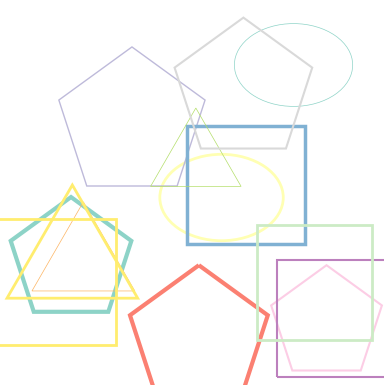[{"shape": "oval", "thickness": 0.5, "radius": 0.77, "center": [0.762, 0.831]}, {"shape": "pentagon", "thickness": 3, "radius": 0.82, "center": [0.185, 0.323]}, {"shape": "oval", "thickness": 2, "radius": 0.8, "center": [0.575, 0.487]}, {"shape": "pentagon", "thickness": 1, "radius": 1.0, "center": [0.343, 0.678]}, {"shape": "pentagon", "thickness": 3, "radius": 0.94, "center": [0.517, 0.123]}, {"shape": "square", "thickness": 2.5, "radius": 0.76, "center": [0.639, 0.52]}, {"shape": "triangle", "thickness": 0.5, "radius": 0.77, "center": [0.217, 0.321]}, {"shape": "triangle", "thickness": 0.5, "radius": 0.68, "center": [0.509, 0.584]}, {"shape": "pentagon", "thickness": 1.5, "radius": 0.76, "center": [0.848, 0.16]}, {"shape": "pentagon", "thickness": 1.5, "radius": 0.94, "center": [0.632, 0.766]}, {"shape": "square", "thickness": 1.5, "radius": 0.76, "center": [0.873, 0.173]}, {"shape": "square", "thickness": 2, "radius": 0.75, "center": [0.816, 0.267]}, {"shape": "triangle", "thickness": 2, "radius": 0.98, "center": [0.188, 0.323]}, {"shape": "square", "thickness": 2, "radius": 0.82, "center": [0.138, 0.267]}]